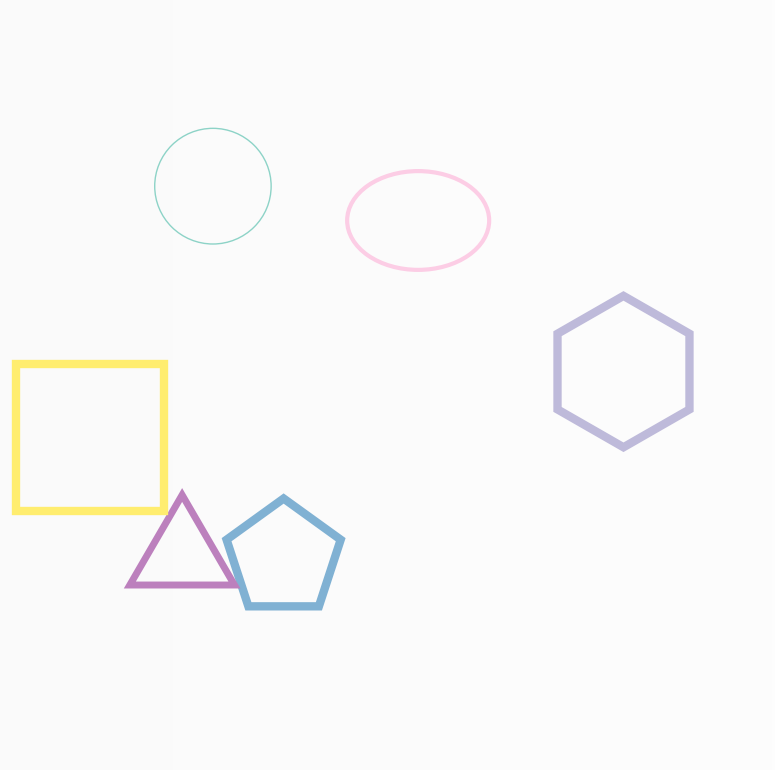[{"shape": "circle", "thickness": 0.5, "radius": 0.38, "center": [0.275, 0.758]}, {"shape": "hexagon", "thickness": 3, "radius": 0.49, "center": [0.805, 0.517]}, {"shape": "pentagon", "thickness": 3, "radius": 0.39, "center": [0.366, 0.275]}, {"shape": "oval", "thickness": 1.5, "radius": 0.46, "center": [0.54, 0.714]}, {"shape": "triangle", "thickness": 2.5, "radius": 0.39, "center": [0.235, 0.279]}, {"shape": "square", "thickness": 3, "radius": 0.48, "center": [0.117, 0.432]}]